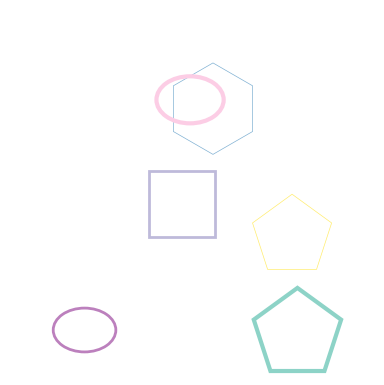[{"shape": "pentagon", "thickness": 3, "radius": 0.6, "center": [0.773, 0.133]}, {"shape": "square", "thickness": 2, "radius": 0.43, "center": [0.473, 0.47]}, {"shape": "hexagon", "thickness": 0.5, "radius": 0.59, "center": [0.553, 0.718]}, {"shape": "oval", "thickness": 3, "radius": 0.44, "center": [0.494, 0.741]}, {"shape": "oval", "thickness": 2, "radius": 0.41, "center": [0.22, 0.143]}, {"shape": "pentagon", "thickness": 0.5, "radius": 0.54, "center": [0.759, 0.388]}]